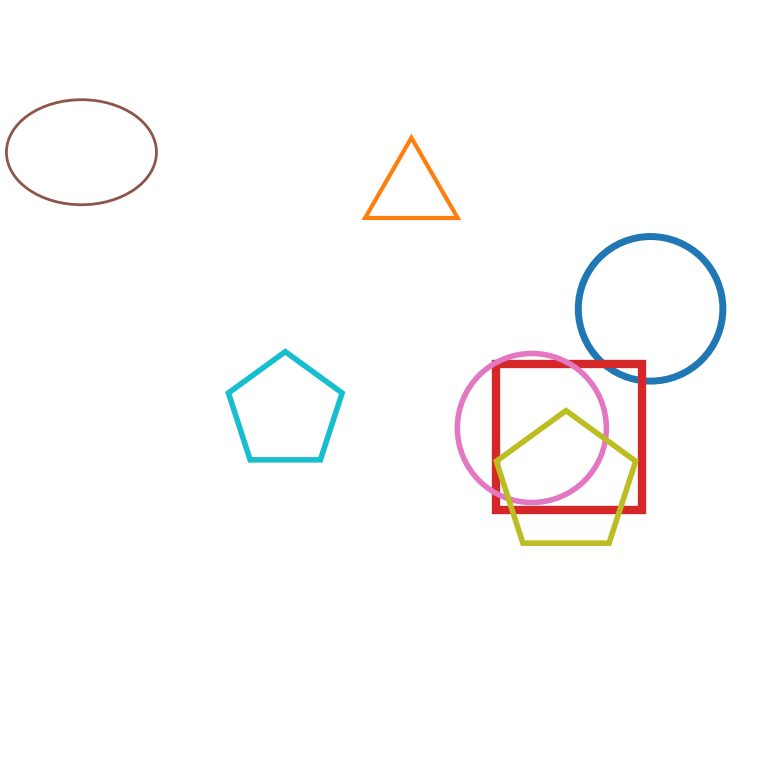[{"shape": "circle", "thickness": 2.5, "radius": 0.47, "center": [0.845, 0.599]}, {"shape": "triangle", "thickness": 1.5, "radius": 0.35, "center": [0.534, 0.752]}, {"shape": "square", "thickness": 3, "radius": 0.47, "center": [0.739, 0.432]}, {"shape": "oval", "thickness": 1, "radius": 0.49, "center": [0.106, 0.802]}, {"shape": "circle", "thickness": 2, "radius": 0.48, "center": [0.691, 0.444]}, {"shape": "pentagon", "thickness": 2, "radius": 0.48, "center": [0.735, 0.372]}, {"shape": "pentagon", "thickness": 2, "radius": 0.39, "center": [0.37, 0.466]}]